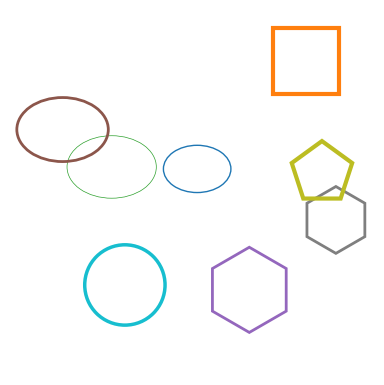[{"shape": "oval", "thickness": 1, "radius": 0.44, "center": [0.512, 0.561]}, {"shape": "square", "thickness": 3, "radius": 0.43, "center": [0.795, 0.842]}, {"shape": "oval", "thickness": 0.5, "radius": 0.58, "center": [0.29, 0.566]}, {"shape": "hexagon", "thickness": 2, "radius": 0.55, "center": [0.648, 0.247]}, {"shape": "oval", "thickness": 2, "radius": 0.59, "center": [0.163, 0.663]}, {"shape": "hexagon", "thickness": 2, "radius": 0.43, "center": [0.872, 0.429]}, {"shape": "pentagon", "thickness": 3, "radius": 0.41, "center": [0.836, 0.551]}, {"shape": "circle", "thickness": 2.5, "radius": 0.52, "center": [0.324, 0.26]}]